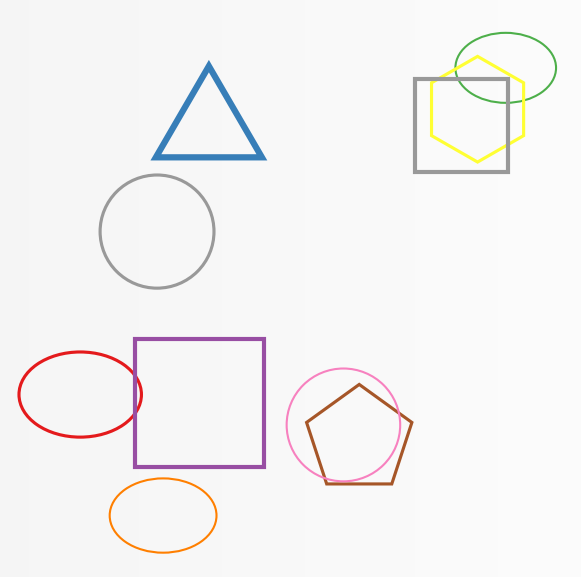[{"shape": "oval", "thickness": 1.5, "radius": 0.53, "center": [0.138, 0.316]}, {"shape": "triangle", "thickness": 3, "radius": 0.53, "center": [0.359, 0.779]}, {"shape": "oval", "thickness": 1, "radius": 0.43, "center": [0.87, 0.882]}, {"shape": "square", "thickness": 2, "radius": 0.55, "center": [0.343, 0.301]}, {"shape": "oval", "thickness": 1, "radius": 0.46, "center": [0.281, 0.106]}, {"shape": "hexagon", "thickness": 1.5, "radius": 0.46, "center": [0.822, 0.81]}, {"shape": "pentagon", "thickness": 1.5, "radius": 0.48, "center": [0.618, 0.238]}, {"shape": "circle", "thickness": 1, "radius": 0.49, "center": [0.591, 0.263]}, {"shape": "circle", "thickness": 1.5, "radius": 0.49, "center": [0.27, 0.598]}, {"shape": "square", "thickness": 2, "radius": 0.4, "center": [0.794, 0.781]}]